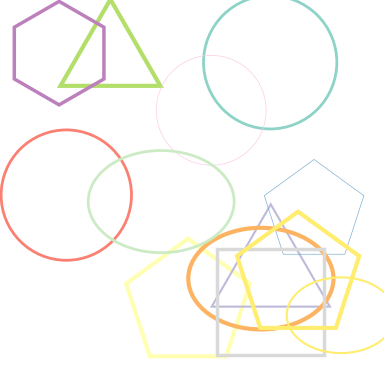[{"shape": "circle", "thickness": 2, "radius": 0.87, "center": [0.702, 0.838]}, {"shape": "pentagon", "thickness": 3, "radius": 0.84, "center": [0.488, 0.211]}, {"shape": "triangle", "thickness": 1.5, "radius": 0.89, "center": [0.703, 0.292]}, {"shape": "circle", "thickness": 2, "radius": 0.85, "center": [0.172, 0.493]}, {"shape": "pentagon", "thickness": 0.5, "radius": 0.68, "center": [0.816, 0.45]}, {"shape": "oval", "thickness": 3, "radius": 0.94, "center": [0.678, 0.276]}, {"shape": "triangle", "thickness": 3, "radius": 0.75, "center": [0.287, 0.852]}, {"shape": "circle", "thickness": 0.5, "radius": 0.71, "center": [0.549, 0.714]}, {"shape": "square", "thickness": 2.5, "radius": 0.69, "center": [0.703, 0.215]}, {"shape": "hexagon", "thickness": 2.5, "radius": 0.67, "center": [0.154, 0.862]}, {"shape": "oval", "thickness": 2, "radius": 0.95, "center": [0.419, 0.476]}, {"shape": "oval", "thickness": 1.5, "radius": 0.7, "center": [0.885, 0.181]}, {"shape": "pentagon", "thickness": 3, "radius": 0.83, "center": [0.774, 0.283]}]